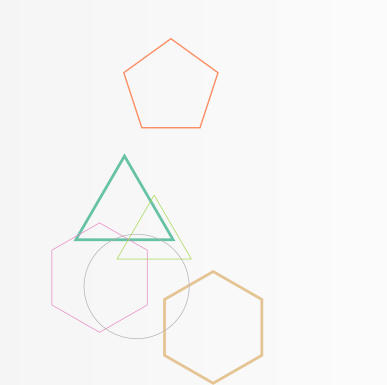[{"shape": "triangle", "thickness": 2, "radius": 0.72, "center": [0.321, 0.45]}, {"shape": "pentagon", "thickness": 1, "radius": 0.64, "center": [0.441, 0.772]}, {"shape": "hexagon", "thickness": 0.5, "radius": 0.71, "center": [0.257, 0.279]}, {"shape": "triangle", "thickness": 0.5, "radius": 0.55, "center": [0.398, 0.382]}, {"shape": "hexagon", "thickness": 2, "radius": 0.73, "center": [0.55, 0.15]}, {"shape": "circle", "thickness": 0.5, "radius": 0.68, "center": [0.353, 0.256]}]